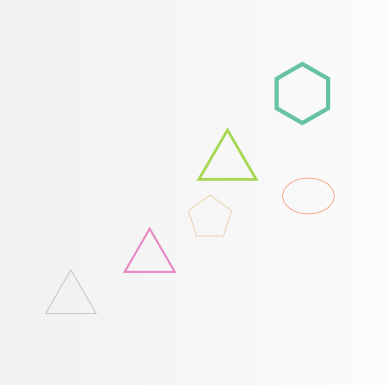[{"shape": "hexagon", "thickness": 3, "radius": 0.38, "center": [0.78, 0.757]}, {"shape": "oval", "thickness": 0.5, "radius": 0.33, "center": [0.796, 0.491]}, {"shape": "triangle", "thickness": 1.5, "radius": 0.37, "center": [0.386, 0.331]}, {"shape": "triangle", "thickness": 2, "radius": 0.43, "center": [0.587, 0.577]}, {"shape": "pentagon", "thickness": 0.5, "radius": 0.29, "center": [0.542, 0.434]}, {"shape": "triangle", "thickness": 0.5, "radius": 0.38, "center": [0.183, 0.223]}]